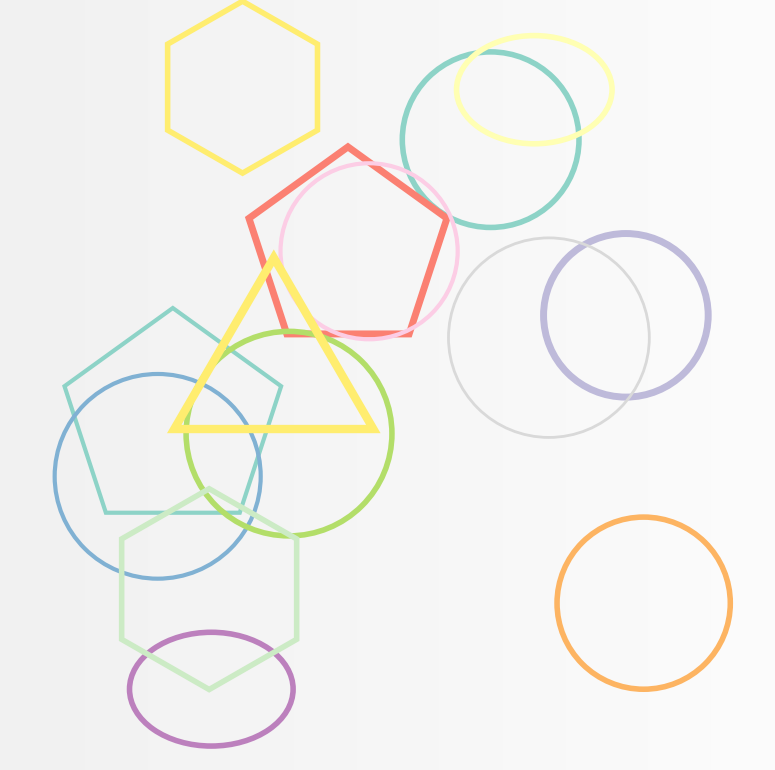[{"shape": "circle", "thickness": 2, "radius": 0.57, "center": [0.633, 0.819]}, {"shape": "pentagon", "thickness": 1.5, "radius": 0.73, "center": [0.223, 0.453]}, {"shape": "oval", "thickness": 2, "radius": 0.5, "center": [0.689, 0.884]}, {"shape": "circle", "thickness": 2.5, "radius": 0.53, "center": [0.808, 0.59]}, {"shape": "pentagon", "thickness": 2.5, "radius": 0.67, "center": [0.449, 0.675]}, {"shape": "circle", "thickness": 1.5, "radius": 0.66, "center": [0.203, 0.381]}, {"shape": "circle", "thickness": 2, "radius": 0.56, "center": [0.831, 0.217]}, {"shape": "circle", "thickness": 2, "radius": 0.66, "center": [0.373, 0.437]}, {"shape": "circle", "thickness": 1.5, "radius": 0.57, "center": [0.476, 0.674]}, {"shape": "circle", "thickness": 1, "radius": 0.65, "center": [0.708, 0.561]}, {"shape": "oval", "thickness": 2, "radius": 0.53, "center": [0.273, 0.105]}, {"shape": "hexagon", "thickness": 2, "radius": 0.65, "center": [0.27, 0.235]}, {"shape": "hexagon", "thickness": 2, "radius": 0.56, "center": [0.313, 0.887]}, {"shape": "triangle", "thickness": 3, "radius": 0.74, "center": [0.353, 0.517]}]